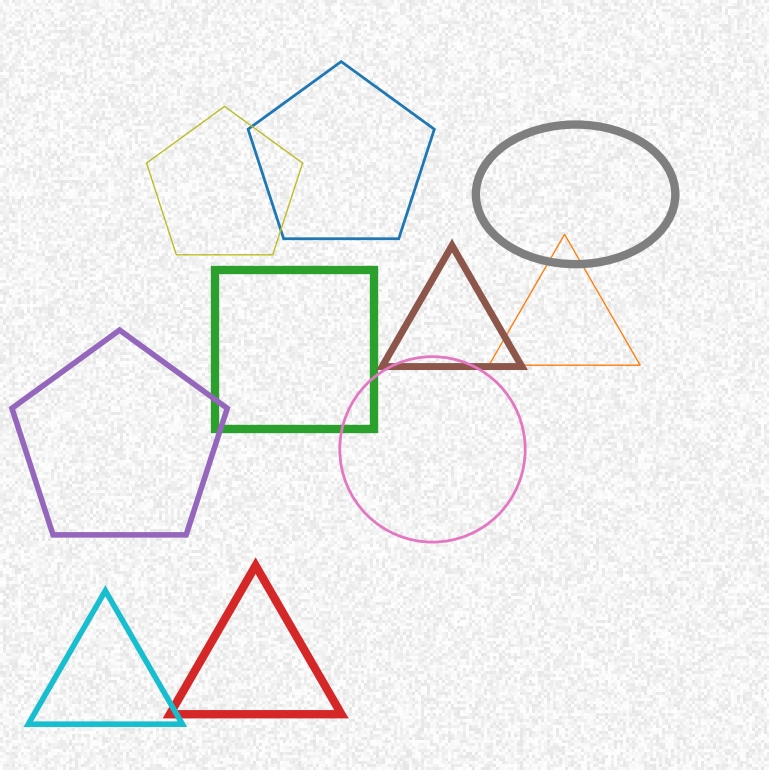[{"shape": "pentagon", "thickness": 1, "radius": 0.64, "center": [0.443, 0.793]}, {"shape": "triangle", "thickness": 0.5, "radius": 0.57, "center": [0.733, 0.582]}, {"shape": "square", "thickness": 3, "radius": 0.52, "center": [0.383, 0.546]}, {"shape": "triangle", "thickness": 3, "radius": 0.64, "center": [0.332, 0.137]}, {"shape": "pentagon", "thickness": 2, "radius": 0.74, "center": [0.155, 0.424]}, {"shape": "triangle", "thickness": 2.5, "radius": 0.52, "center": [0.587, 0.576]}, {"shape": "circle", "thickness": 1, "radius": 0.6, "center": [0.562, 0.416]}, {"shape": "oval", "thickness": 3, "radius": 0.65, "center": [0.748, 0.748]}, {"shape": "pentagon", "thickness": 0.5, "radius": 0.53, "center": [0.292, 0.755]}, {"shape": "triangle", "thickness": 2, "radius": 0.58, "center": [0.137, 0.117]}]